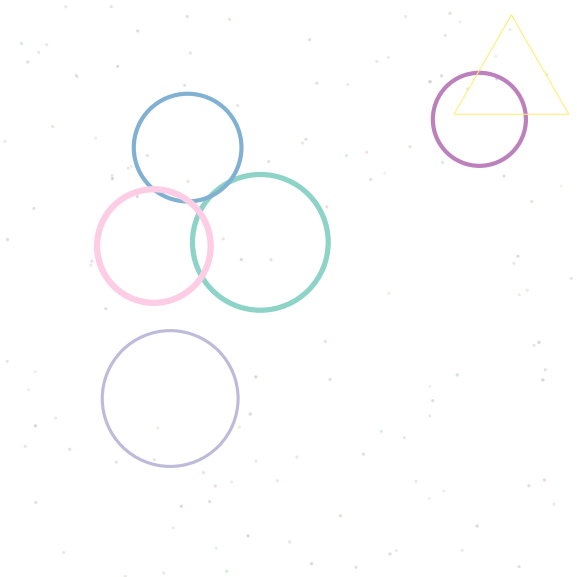[{"shape": "circle", "thickness": 2.5, "radius": 0.59, "center": [0.451, 0.579]}, {"shape": "circle", "thickness": 1.5, "radius": 0.59, "center": [0.295, 0.309]}, {"shape": "circle", "thickness": 2, "radius": 0.47, "center": [0.325, 0.744]}, {"shape": "circle", "thickness": 3, "radius": 0.49, "center": [0.266, 0.573]}, {"shape": "circle", "thickness": 2, "radius": 0.4, "center": [0.83, 0.793]}, {"shape": "triangle", "thickness": 0.5, "radius": 0.57, "center": [0.886, 0.859]}]